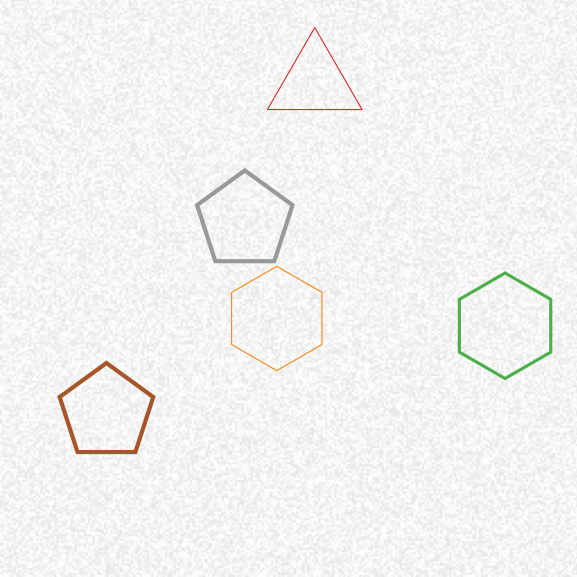[{"shape": "triangle", "thickness": 0.5, "radius": 0.47, "center": [0.545, 0.857]}, {"shape": "hexagon", "thickness": 1.5, "radius": 0.46, "center": [0.875, 0.435]}, {"shape": "hexagon", "thickness": 0.5, "radius": 0.45, "center": [0.479, 0.448]}, {"shape": "pentagon", "thickness": 2, "radius": 0.43, "center": [0.184, 0.285]}, {"shape": "pentagon", "thickness": 2, "radius": 0.43, "center": [0.424, 0.617]}]